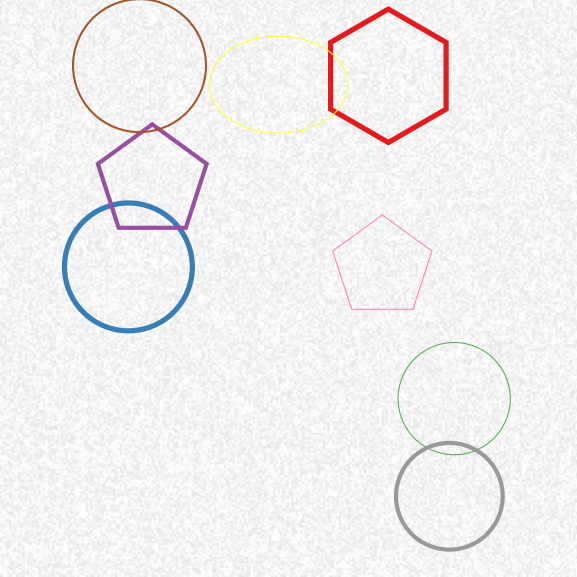[{"shape": "hexagon", "thickness": 2.5, "radius": 0.58, "center": [0.672, 0.868]}, {"shape": "circle", "thickness": 2.5, "radius": 0.55, "center": [0.222, 0.537]}, {"shape": "circle", "thickness": 0.5, "radius": 0.49, "center": [0.786, 0.309]}, {"shape": "pentagon", "thickness": 2, "radius": 0.49, "center": [0.264, 0.685]}, {"shape": "oval", "thickness": 0.5, "radius": 0.6, "center": [0.482, 0.853]}, {"shape": "circle", "thickness": 1, "radius": 0.58, "center": [0.242, 0.885]}, {"shape": "pentagon", "thickness": 0.5, "radius": 0.45, "center": [0.662, 0.537]}, {"shape": "circle", "thickness": 2, "radius": 0.46, "center": [0.778, 0.14]}]